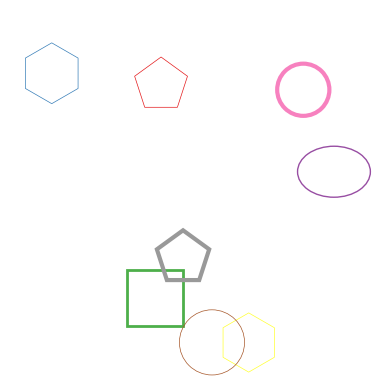[{"shape": "pentagon", "thickness": 0.5, "radius": 0.36, "center": [0.418, 0.78]}, {"shape": "hexagon", "thickness": 0.5, "radius": 0.39, "center": [0.134, 0.81]}, {"shape": "square", "thickness": 2, "radius": 0.36, "center": [0.402, 0.227]}, {"shape": "oval", "thickness": 1, "radius": 0.47, "center": [0.867, 0.554]}, {"shape": "hexagon", "thickness": 0.5, "radius": 0.38, "center": [0.646, 0.11]}, {"shape": "circle", "thickness": 0.5, "radius": 0.42, "center": [0.551, 0.111]}, {"shape": "circle", "thickness": 3, "radius": 0.34, "center": [0.788, 0.767]}, {"shape": "pentagon", "thickness": 3, "radius": 0.36, "center": [0.475, 0.33]}]